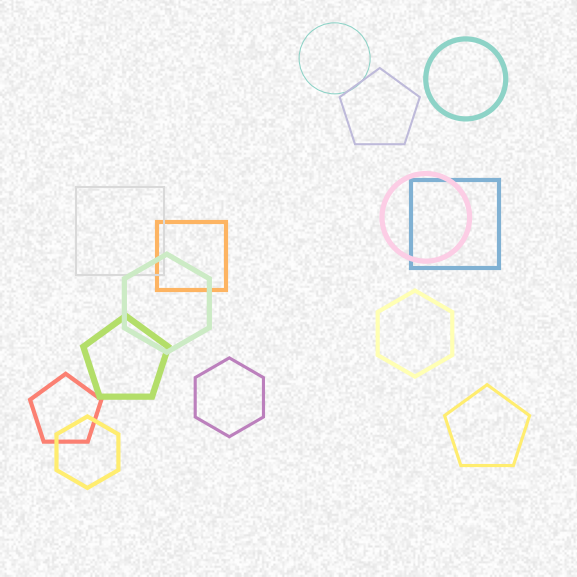[{"shape": "circle", "thickness": 0.5, "radius": 0.31, "center": [0.579, 0.898]}, {"shape": "circle", "thickness": 2.5, "radius": 0.35, "center": [0.806, 0.862]}, {"shape": "hexagon", "thickness": 2, "radius": 0.37, "center": [0.719, 0.422]}, {"shape": "pentagon", "thickness": 1, "radius": 0.36, "center": [0.658, 0.808]}, {"shape": "pentagon", "thickness": 2, "radius": 0.32, "center": [0.114, 0.287]}, {"shape": "square", "thickness": 2, "radius": 0.38, "center": [0.787, 0.611]}, {"shape": "square", "thickness": 2, "radius": 0.3, "center": [0.332, 0.556]}, {"shape": "pentagon", "thickness": 3, "radius": 0.39, "center": [0.218, 0.375]}, {"shape": "circle", "thickness": 2.5, "radius": 0.38, "center": [0.737, 0.623]}, {"shape": "square", "thickness": 1, "radius": 0.38, "center": [0.208, 0.599]}, {"shape": "hexagon", "thickness": 1.5, "radius": 0.34, "center": [0.397, 0.311]}, {"shape": "hexagon", "thickness": 2.5, "radius": 0.42, "center": [0.289, 0.474]}, {"shape": "hexagon", "thickness": 2, "radius": 0.31, "center": [0.151, 0.216]}, {"shape": "pentagon", "thickness": 1.5, "radius": 0.39, "center": [0.843, 0.256]}]